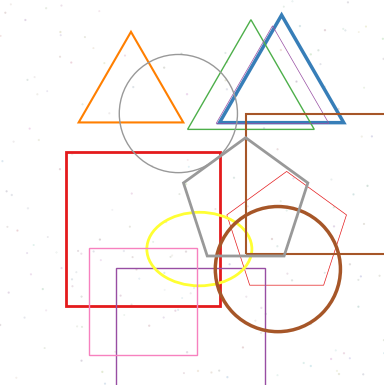[{"shape": "square", "thickness": 2, "radius": 1.0, "center": [0.372, 0.405]}, {"shape": "pentagon", "thickness": 0.5, "radius": 0.82, "center": [0.745, 0.391]}, {"shape": "triangle", "thickness": 2.5, "radius": 0.93, "center": [0.731, 0.775]}, {"shape": "triangle", "thickness": 1, "radius": 0.95, "center": [0.652, 0.759]}, {"shape": "square", "thickness": 1, "radius": 0.96, "center": [0.494, 0.112]}, {"shape": "triangle", "thickness": 0.5, "radius": 0.84, "center": [0.708, 0.764]}, {"shape": "triangle", "thickness": 1.5, "radius": 0.78, "center": [0.34, 0.76]}, {"shape": "oval", "thickness": 2, "radius": 0.68, "center": [0.518, 0.353]}, {"shape": "square", "thickness": 1.5, "radius": 0.91, "center": [0.82, 0.522]}, {"shape": "circle", "thickness": 2.5, "radius": 0.81, "center": [0.722, 0.301]}, {"shape": "square", "thickness": 1, "radius": 0.7, "center": [0.372, 0.217]}, {"shape": "circle", "thickness": 1, "radius": 0.77, "center": [0.463, 0.705]}, {"shape": "pentagon", "thickness": 2, "radius": 0.85, "center": [0.638, 0.472]}]